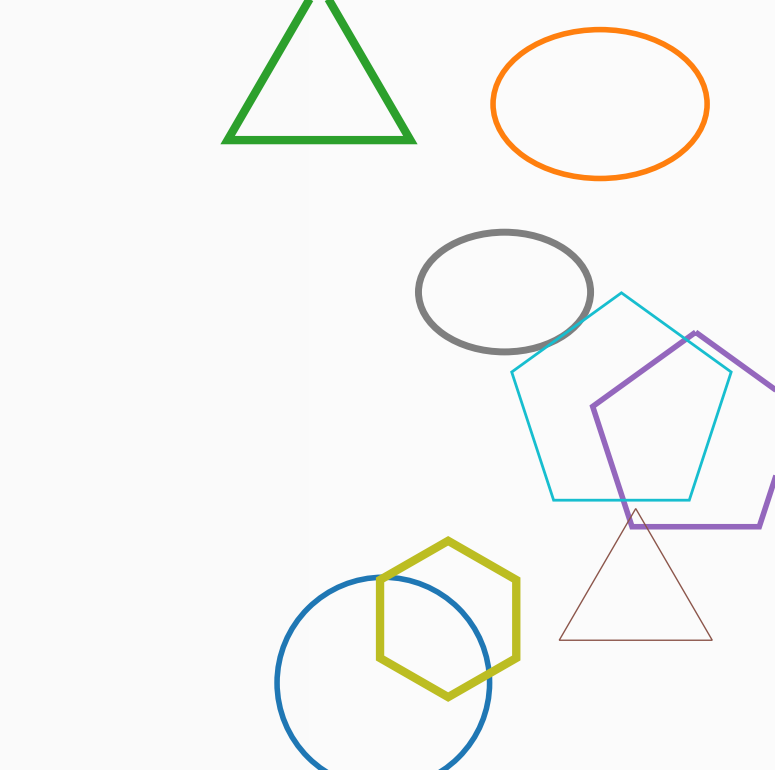[{"shape": "circle", "thickness": 2, "radius": 0.69, "center": [0.495, 0.113]}, {"shape": "oval", "thickness": 2, "radius": 0.69, "center": [0.774, 0.865]}, {"shape": "triangle", "thickness": 3, "radius": 0.68, "center": [0.412, 0.886]}, {"shape": "pentagon", "thickness": 2, "radius": 0.7, "center": [0.898, 0.429]}, {"shape": "triangle", "thickness": 0.5, "radius": 0.57, "center": [0.82, 0.226]}, {"shape": "oval", "thickness": 2.5, "radius": 0.56, "center": [0.651, 0.621]}, {"shape": "hexagon", "thickness": 3, "radius": 0.51, "center": [0.578, 0.196]}, {"shape": "pentagon", "thickness": 1, "radius": 0.74, "center": [0.802, 0.471]}]